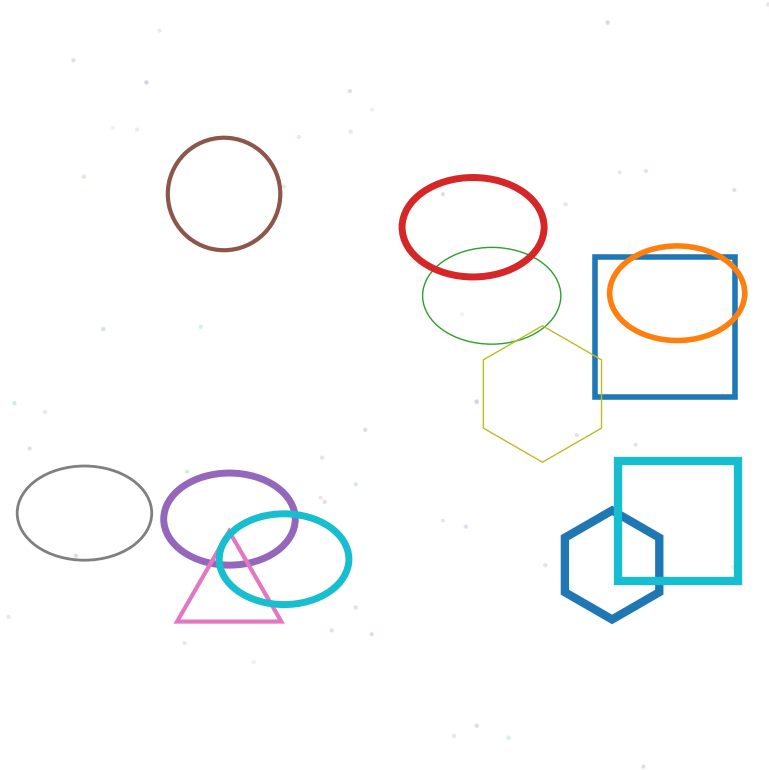[{"shape": "square", "thickness": 2, "radius": 0.45, "center": [0.864, 0.575]}, {"shape": "hexagon", "thickness": 3, "radius": 0.35, "center": [0.795, 0.266]}, {"shape": "oval", "thickness": 2, "radius": 0.44, "center": [0.879, 0.619]}, {"shape": "oval", "thickness": 0.5, "radius": 0.45, "center": [0.639, 0.616]}, {"shape": "oval", "thickness": 2.5, "radius": 0.46, "center": [0.614, 0.705]}, {"shape": "oval", "thickness": 2.5, "radius": 0.43, "center": [0.298, 0.326]}, {"shape": "circle", "thickness": 1.5, "radius": 0.37, "center": [0.291, 0.748]}, {"shape": "triangle", "thickness": 1.5, "radius": 0.39, "center": [0.298, 0.232]}, {"shape": "oval", "thickness": 1, "radius": 0.44, "center": [0.11, 0.334]}, {"shape": "hexagon", "thickness": 0.5, "radius": 0.44, "center": [0.704, 0.488]}, {"shape": "square", "thickness": 3, "radius": 0.39, "center": [0.88, 0.324]}, {"shape": "oval", "thickness": 2.5, "radius": 0.42, "center": [0.369, 0.274]}]